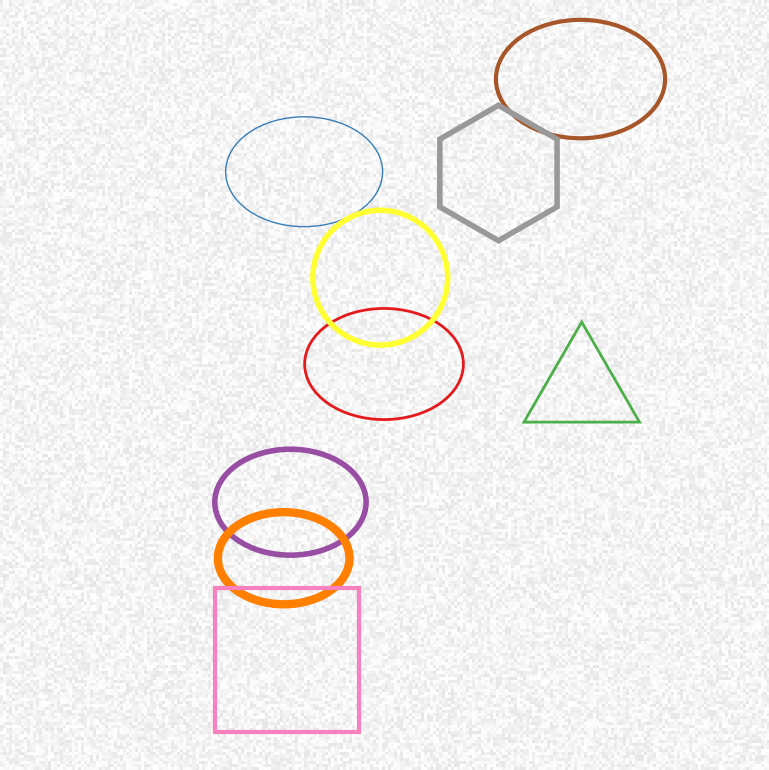[{"shape": "oval", "thickness": 1, "radius": 0.52, "center": [0.499, 0.527]}, {"shape": "oval", "thickness": 0.5, "radius": 0.51, "center": [0.395, 0.777]}, {"shape": "triangle", "thickness": 1, "radius": 0.43, "center": [0.755, 0.495]}, {"shape": "oval", "thickness": 2, "radius": 0.49, "center": [0.377, 0.348]}, {"shape": "oval", "thickness": 3, "radius": 0.43, "center": [0.368, 0.275]}, {"shape": "circle", "thickness": 2, "radius": 0.44, "center": [0.494, 0.639]}, {"shape": "oval", "thickness": 1.5, "radius": 0.55, "center": [0.754, 0.897]}, {"shape": "square", "thickness": 1.5, "radius": 0.47, "center": [0.373, 0.143]}, {"shape": "hexagon", "thickness": 2, "radius": 0.44, "center": [0.647, 0.775]}]